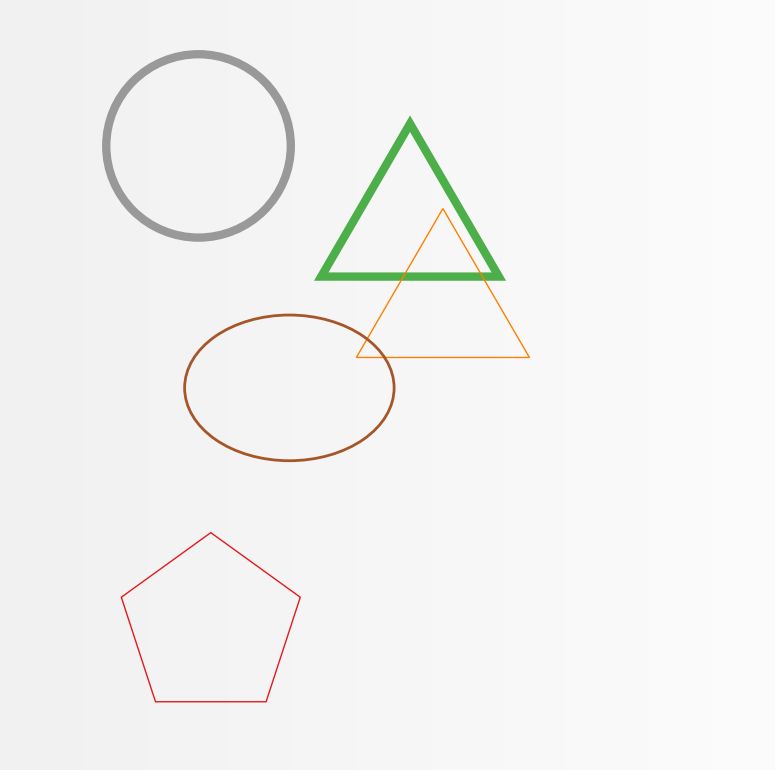[{"shape": "pentagon", "thickness": 0.5, "radius": 0.61, "center": [0.272, 0.187]}, {"shape": "triangle", "thickness": 3, "radius": 0.66, "center": [0.529, 0.707]}, {"shape": "triangle", "thickness": 0.5, "radius": 0.64, "center": [0.571, 0.6]}, {"shape": "oval", "thickness": 1, "radius": 0.68, "center": [0.373, 0.496]}, {"shape": "circle", "thickness": 3, "radius": 0.6, "center": [0.256, 0.811]}]